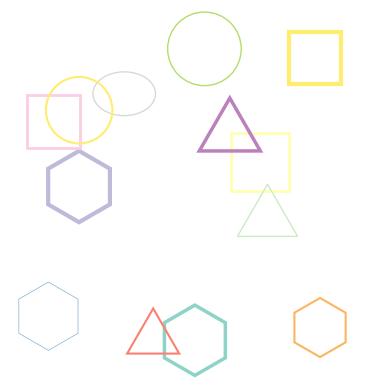[{"shape": "hexagon", "thickness": 2.5, "radius": 0.46, "center": [0.506, 0.116]}, {"shape": "square", "thickness": 2, "radius": 0.38, "center": [0.676, 0.578]}, {"shape": "hexagon", "thickness": 3, "radius": 0.46, "center": [0.205, 0.515]}, {"shape": "triangle", "thickness": 1.5, "radius": 0.39, "center": [0.398, 0.121]}, {"shape": "hexagon", "thickness": 0.5, "radius": 0.44, "center": [0.126, 0.179]}, {"shape": "hexagon", "thickness": 1.5, "radius": 0.38, "center": [0.831, 0.149]}, {"shape": "circle", "thickness": 1, "radius": 0.48, "center": [0.531, 0.873]}, {"shape": "square", "thickness": 2, "radius": 0.34, "center": [0.14, 0.684]}, {"shape": "oval", "thickness": 1, "radius": 0.41, "center": [0.323, 0.757]}, {"shape": "triangle", "thickness": 2.5, "radius": 0.46, "center": [0.597, 0.654]}, {"shape": "triangle", "thickness": 1, "radius": 0.45, "center": [0.695, 0.431]}, {"shape": "square", "thickness": 3, "radius": 0.34, "center": [0.817, 0.849]}, {"shape": "circle", "thickness": 1.5, "radius": 0.43, "center": [0.206, 0.714]}]